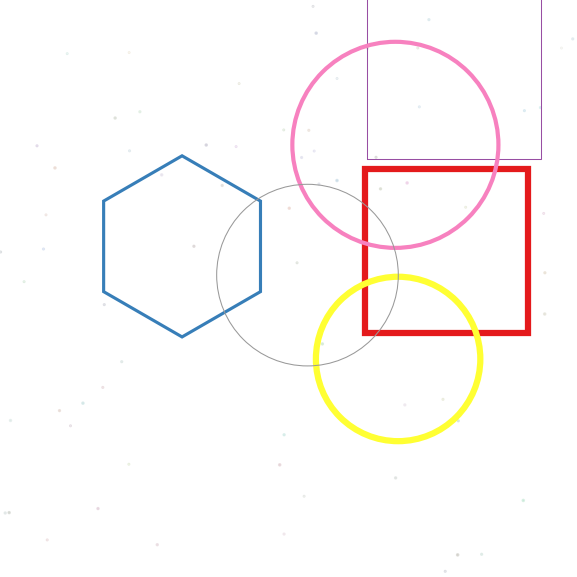[{"shape": "square", "thickness": 3, "radius": 0.71, "center": [0.773, 0.564]}, {"shape": "hexagon", "thickness": 1.5, "radius": 0.78, "center": [0.315, 0.573]}, {"shape": "square", "thickness": 0.5, "radius": 0.75, "center": [0.786, 0.874]}, {"shape": "circle", "thickness": 3, "radius": 0.71, "center": [0.689, 0.378]}, {"shape": "circle", "thickness": 2, "radius": 0.89, "center": [0.685, 0.748]}, {"shape": "circle", "thickness": 0.5, "radius": 0.79, "center": [0.532, 0.523]}]